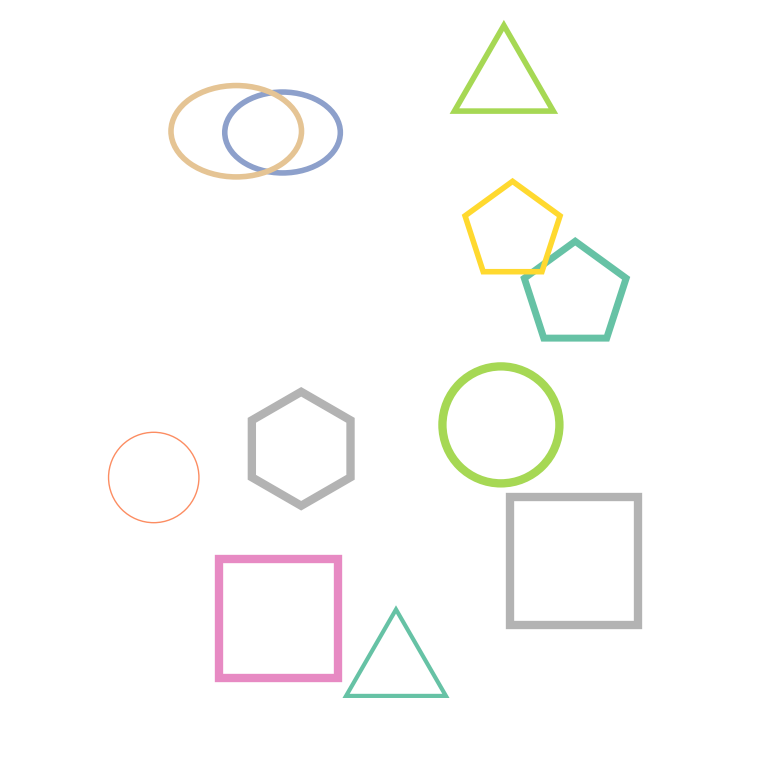[{"shape": "pentagon", "thickness": 2.5, "radius": 0.35, "center": [0.747, 0.617]}, {"shape": "triangle", "thickness": 1.5, "radius": 0.37, "center": [0.514, 0.134]}, {"shape": "circle", "thickness": 0.5, "radius": 0.29, "center": [0.2, 0.38]}, {"shape": "oval", "thickness": 2, "radius": 0.38, "center": [0.367, 0.828]}, {"shape": "square", "thickness": 3, "radius": 0.39, "center": [0.361, 0.197]}, {"shape": "circle", "thickness": 3, "radius": 0.38, "center": [0.651, 0.448]}, {"shape": "triangle", "thickness": 2, "radius": 0.37, "center": [0.654, 0.893]}, {"shape": "pentagon", "thickness": 2, "radius": 0.32, "center": [0.666, 0.7]}, {"shape": "oval", "thickness": 2, "radius": 0.42, "center": [0.307, 0.83]}, {"shape": "square", "thickness": 3, "radius": 0.42, "center": [0.745, 0.271]}, {"shape": "hexagon", "thickness": 3, "radius": 0.37, "center": [0.391, 0.417]}]